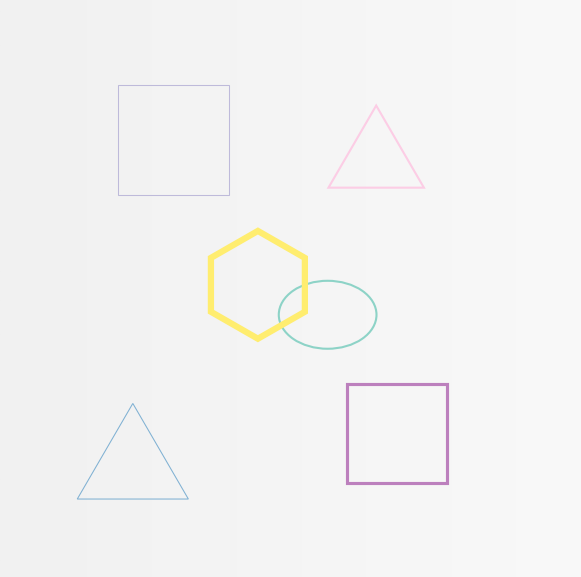[{"shape": "oval", "thickness": 1, "radius": 0.42, "center": [0.564, 0.454]}, {"shape": "square", "thickness": 0.5, "radius": 0.48, "center": [0.299, 0.756]}, {"shape": "triangle", "thickness": 0.5, "radius": 0.55, "center": [0.228, 0.19]}, {"shape": "triangle", "thickness": 1, "radius": 0.47, "center": [0.647, 0.722]}, {"shape": "square", "thickness": 1.5, "radius": 0.43, "center": [0.683, 0.248]}, {"shape": "hexagon", "thickness": 3, "radius": 0.47, "center": [0.444, 0.506]}]